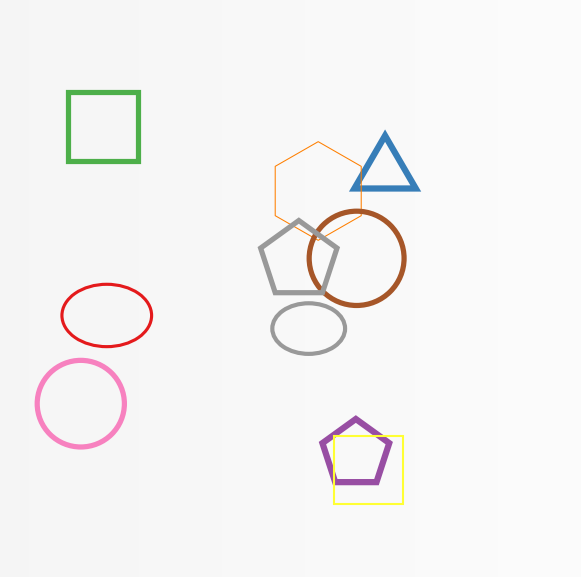[{"shape": "oval", "thickness": 1.5, "radius": 0.39, "center": [0.184, 0.453]}, {"shape": "triangle", "thickness": 3, "radius": 0.3, "center": [0.663, 0.703]}, {"shape": "square", "thickness": 2.5, "radius": 0.3, "center": [0.177, 0.781]}, {"shape": "pentagon", "thickness": 3, "radius": 0.3, "center": [0.612, 0.213]}, {"shape": "hexagon", "thickness": 0.5, "radius": 0.43, "center": [0.547, 0.668]}, {"shape": "square", "thickness": 1, "radius": 0.3, "center": [0.634, 0.185]}, {"shape": "circle", "thickness": 2.5, "radius": 0.41, "center": [0.614, 0.552]}, {"shape": "circle", "thickness": 2.5, "radius": 0.38, "center": [0.139, 0.3]}, {"shape": "pentagon", "thickness": 2.5, "radius": 0.35, "center": [0.514, 0.548]}, {"shape": "oval", "thickness": 2, "radius": 0.31, "center": [0.531, 0.43]}]